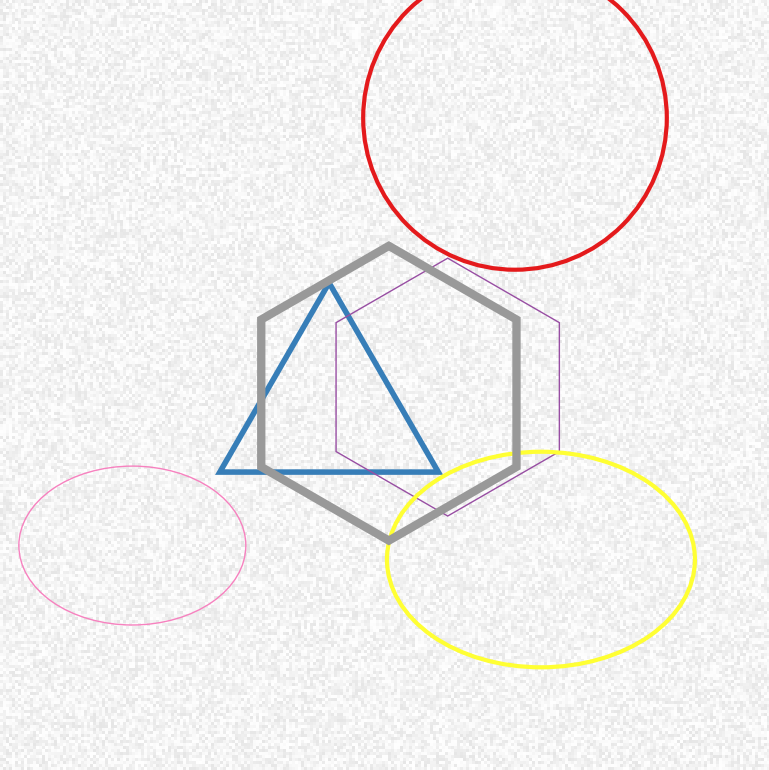[{"shape": "circle", "thickness": 1.5, "radius": 0.99, "center": [0.669, 0.847]}, {"shape": "triangle", "thickness": 2, "radius": 0.82, "center": [0.427, 0.469]}, {"shape": "hexagon", "thickness": 0.5, "radius": 0.84, "center": [0.581, 0.497]}, {"shape": "oval", "thickness": 1.5, "radius": 1.0, "center": [0.703, 0.273]}, {"shape": "oval", "thickness": 0.5, "radius": 0.74, "center": [0.172, 0.291]}, {"shape": "hexagon", "thickness": 3, "radius": 0.96, "center": [0.505, 0.489]}]